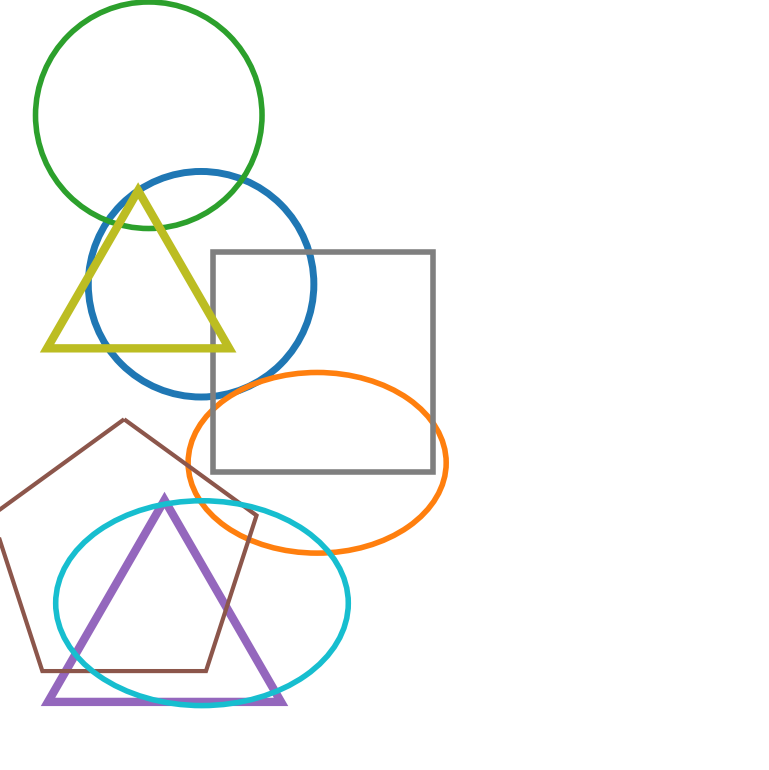[{"shape": "circle", "thickness": 2.5, "radius": 0.73, "center": [0.261, 0.631]}, {"shape": "oval", "thickness": 2, "radius": 0.84, "center": [0.412, 0.399]}, {"shape": "circle", "thickness": 2, "radius": 0.74, "center": [0.193, 0.85]}, {"shape": "triangle", "thickness": 3, "radius": 0.87, "center": [0.214, 0.176]}, {"shape": "pentagon", "thickness": 1.5, "radius": 0.9, "center": [0.161, 0.275]}, {"shape": "square", "thickness": 2, "radius": 0.71, "center": [0.419, 0.53]}, {"shape": "triangle", "thickness": 3, "radius": 0.68, "center": [0.179, 0.616]}, {"shape": "oval", "thickness": 2, "radius": 0.95, "center": [0.262, 0.217]}]